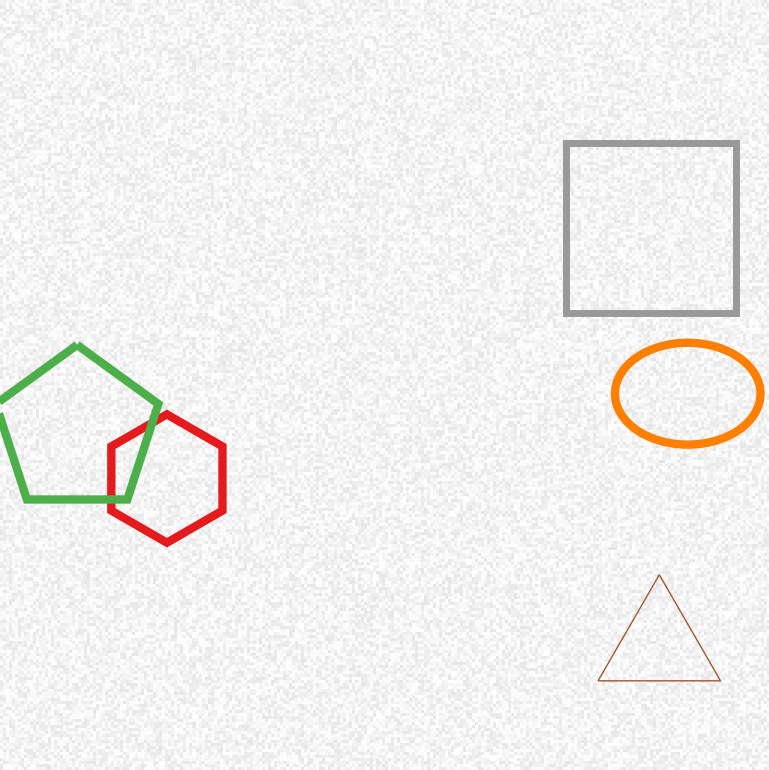[{"shape": "hexagon", "thickness": 3, "radius": 0.42, "center": [0.217, 0.379]}, {"shape": "pentagon", "thickness": 3, "radius": 0.55, "center": [0.1, 0.441]}, {"shape": "oval", "thickness": 3, "radius": 0.47, "center": [0.893, 0.489]}, {"shape": "triangle", "thickness": 0.5, "radius": 0.46, "center": [0.856, 0.162]}, {"shape": "square", "thickness": 2.5, "radius": 0.55, "center": [0.846, 0.704]}]